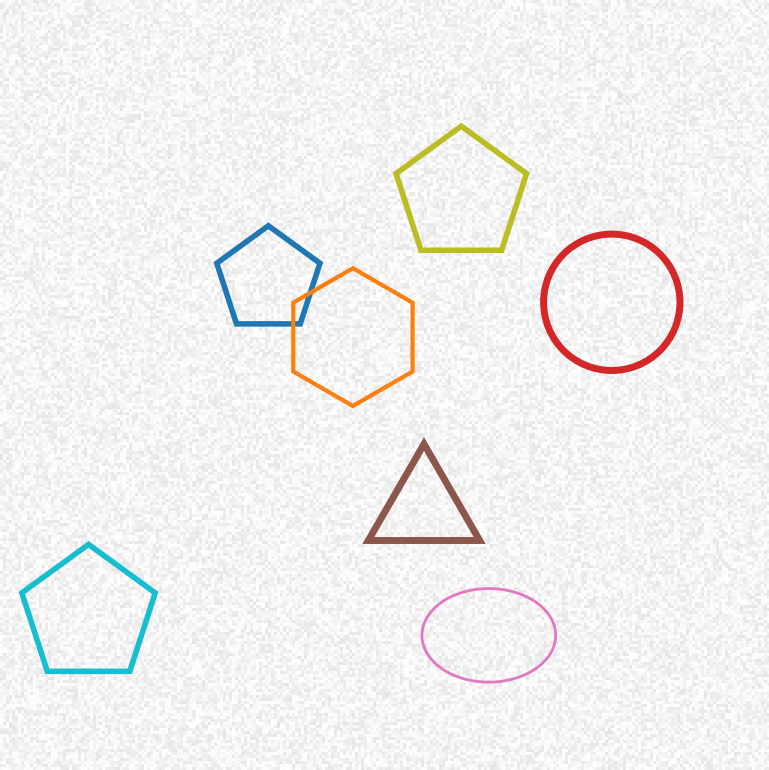[{"shape": "pentagon", "thickness": 2, "radius": 0.35, "center": [0.349, 0.636]}, {"shape": "hexagon", "thickness": 1.5, "radius": 0.45, "center": [0.458, 0.562]}, {"shape": "circle", "thickness": 2.5, "radius": 0.44, "center": [0.795, 0.607]}, {"shape": "triangle", "thickness": 2.5, "radius": 0.42, "center": [0.551, 0.34]}, {"shape": "oval", "thickness": 1, "radius": 0.43, "center": [0.635, 0.175]}, {"shape": "pentagon", "thickness": 2, "radius": 0.45, "center": [0.599, 0.747]}, {"shape": "pentagon", "thickness": 2, "radius": 0.46, "center": [0.115, 0.202]}]